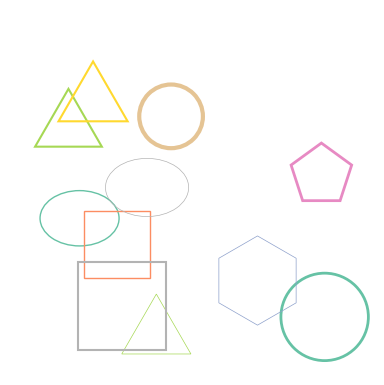[{"shape": "oval", "thickness": 1, "radius": 0.51, "center": [0.207, 0.433]}, {"shape": "circle", "thickness": 2, "radius": 0.57, "center": [0.843, 0.177]}, {"shape": "square", "thickness": 1, "radius": 0.43, "center": [0.304, 0.365]}, {"shape": "hexagon", "thickness": 0.5, "radius": 0.58, "center": [0.669, 0.271]}, {"shape": "pentagon", "thickness": 2, "radius": 0.41, "center": [0.835, 0.546]}, {"shape": "triangle", "thickness": 0.5, "radius": 0.52, "center": [0.406, 0.132]}, {"shape": "triangle", "thickness": 1.5, "radius": 0.5, "center": [0.178, 0.669]}, {"shape": "triangle", "thickness": 1.5, "radius": 0.52, "center": [0.242, 0.737]}, {"shape": "circle", "thickness": 3, "radius": 0.41, "center": [0.444, 0.698]}, {"shape": "square", "thickness": 1.5, "radius": 0.57, "center": [0.316, 0.206]}, {"shape": "oval", "thickness": 0.5, "radius": 0.54, "center": [0.382, 0.513]}]